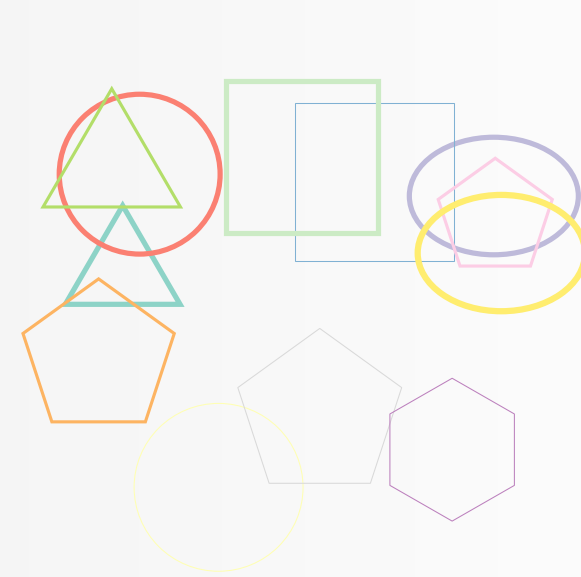[{"shape": "triangle", "thickness": 2.5, "radius": 0.57, "center": [0.211, 0.529]}, {"shape": "circle", "thickness": 0.5, "radius": 0.73, "center": [0.376, 0.155]}, {"shape": "oval", "thickness": 2.5, "radius": 0.73, "center": [0.85, 0.66]}, {"shape": "circle", "thickness": 2.5, "radius": 0.69, "center": [0.24, 0.698]}, {"shape": "square", "thickness": 0.5, "radius": 0.69, "center": [0.645, 0.684]}, {"shape": "pentagon", "thickness": 1.5, "radius": 0.68, "center": [0.17, 0.379]}, {"shape": "triangle", "thickness": 1.5, "radius": 0.68, "center": [0.192, 0.709]}, {"shape": "pentagon", "thickness": 1.5, "radius": 0.52, "center": [0.852, 0.622]}, {"shape": "pentagon", "thickness": 0.5, "radius": 0.74, "center": [0.55, 0.282]}, {"shape": "hexagon", "thickness": 0.5, "radius": 0.62, "center": [0.778, 0.22]}, {"shape": "square", "thickness": 2.5, "radius": 0.66, "center": [0.52, 0.728]}, {"shape": "oval", "thickness": 3, "radius": 0.72, "center": [0.862, 0.561]}]